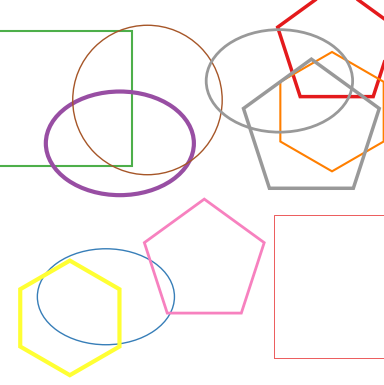[{"shape": "square", "thickness": 0.5, "radius": 0.93, "center": [0.897, 0.257]}, {"shape": "pentagon", "thickness": 2.5, "radius": 0.81, "center": [0.875, 0.88]}, {"shape": "oval", "thickness": 1, "radius": 0.89, "center": [0.275, 0.229]}, {"shape": "square", "thickness": 1.5, "radius": 0.88, "center": [0.166, 0.744]}, {"shape": "oval", "thickness": 3, "radius": 0.96, "center": [0.311, 0.628]}, {"shape": "hexagon", "thickness": 1.5, "radius": 0.77, "center": [0.862, 0.71]}, {"shape": "hexagon", "thickness": 3, "radius": 0.74, "center": [0.181, 0.174]}, {"shape": "circle", "thickness": 1, "radius": 0.97, "center": [0.383, 0.74]}, {"shape": "pentagon", "thickness": 2, "radius": 0.82, "center": [0.531, 0.319]}, {"shape": "oval", "thickness": 2, "radius": 0.95, "center": [0.726, 0.79]}, {"shape": "pentagon", "thickness": 2.5, "radius": 0.93, "center": [0.809, 0.661]}]